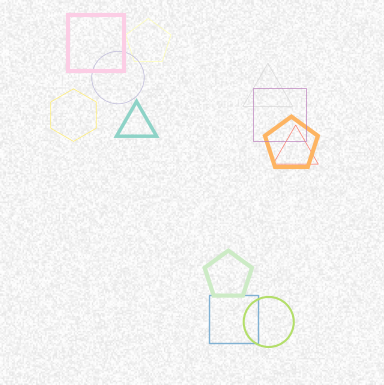[{"shape": "triangle", "thickness": 2.5, "radius": 0.3, "center": [0.355, 0.676]}, {"shape": "pentagon", "thickness": 0.5, "radius": 0.31, "center": [0.385, 0.89]}, {"shape": "circle", "thickness": 0.5, "radius": 0.34, "center": [0.306, 0.799]}, {"shape": "triangle", "thickness": 0.5, "radius": 0.34, "center": [0.768, 0.608]}, {"shape": "square", "thickness": 1, "radius": 0.32, "center": [0.607, 0.171]}, {"shape": "pentagon", "thickness": 3, "radius": 0.36, "center": [0.757, 0.625]}, {"shape": "circle", "thickness": 1.5, "radius": 0.33, "center": [0.698, 0.164]}, {"shape": "square", "thickness": 3, "radius": 0.37, "center": [0.249, 0.889]}, {"shape": "triangle", "thickness": 0.5, "radius": 0.37, "center": [0.696, 0.761]}, {"shape": "square", "thickness": 0.5, "radius": 0.34, "center": [0.726, 0.702]}, {"shape": "pentagon", "thickness": 3, "radius": 0.32, "center": [0.593, 0.284]}, {"shape": "hexagon", "thickness": 0.5, "radius": 0.34, "center": [0.191, 0.701]}]